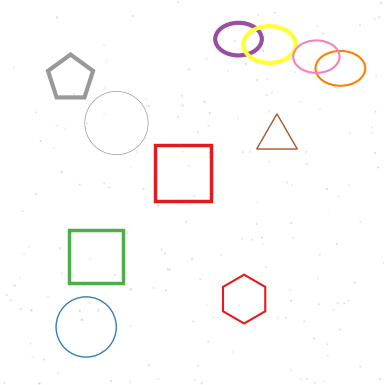[{"shape": "hexagon", "thickness": 1.5, "radius": 0.32, "center": [0.634, 0.223]}, {"shape": "square", "thickness": 2.5, "radius": 0.36, "center": [0.475, 0.551]}, {"shape": "circle", "thickness": 1, "radius": 0.39, "center": [0.224, 0.151]}, {"shape": "square", "thickness": 2.5, "radius": 0.35, "center": [0.249, 0.334]}, {"shape": "oval", "thickness": 3, "radius": 0.3, "center": [0.62, 0.898]}, {"shape": "oval", "thickness": 1.5, "radius": 0.32, "center": [0.884, 0.823]}, {"shape": "oval", "thickness": 3, "radius": 0.34, "center": [0.7, 0.884]}, {"shape": "triangle", "thickness": 1, "radius": 0.3, "center": [0.719, 0.643]}, {"shape": "oval", "thickness": 1.5, "radius": 0.3, "center": [0.822, 0.853]}, {"shape": "pentagon", "thickness": 3, "radius": 0.31, "center": [0.183, 0.797]}, {"shape": "circle", "thickness": 0.5, "radius": 0.41, "center": [0.302, 0.68]}]